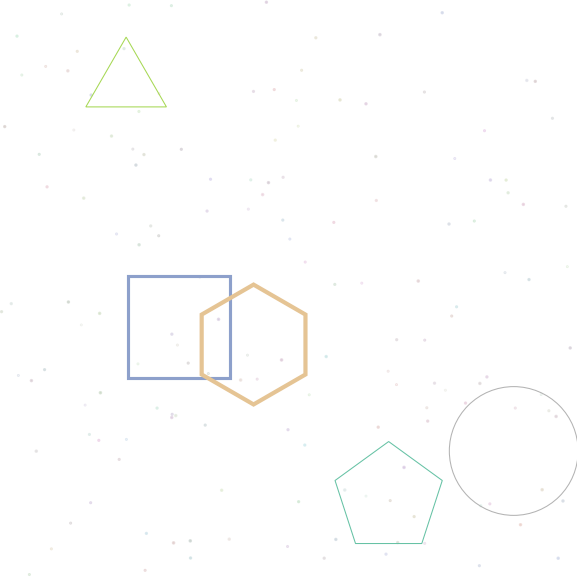[{"shape": "pentagon", "thickness": 0.5, "radius": 0.49, "center": [0.673, 0.137]}, {"shape": "square", "thickness": 1.5, "radius": 0.44, "center": [0.31, 0.432]}, {"shape": "triangle", "thickness": 0.5, "radius": 0.4, "center": [0.218, 0.854]}, {"shape": "hexagon", "thickness": 2, "radius": 0.52, "center": [0.439, 0.403]}, {"shape": "circle", "thickness": 0.5, "radius": 0.56, "center": [0.89, 0.218]}]